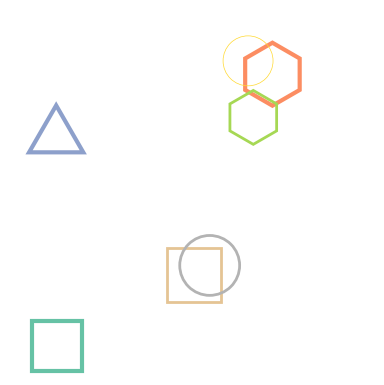[{"shape": "square", "thickness": 3, "radius": 0.33, "center": [0.148, 0.102]}, {"shape": "hexagon", "thickness": 3, "radius": 0.41, "center": [0.708, 0.807]}, {"shape": "triangle", "thickness": 3, "radius": 0.41, "center": [0.146, 0.645]}, {"shape": "hexagon", "thickness": 2, "radius": 0.35, "center": [0.658, 0.695]}, {"shape": "circle", "thickness": 0.5, "radius": 0.32, "center": [0.644, 0.842]}, {"shape": "square", "thickness": 2, "radius": 0.35, "center": [0.504, 0.287]}, {"shape": "circle", "thickness": 2, "radius": 0.39, "center": [0.545, 0.311]}]